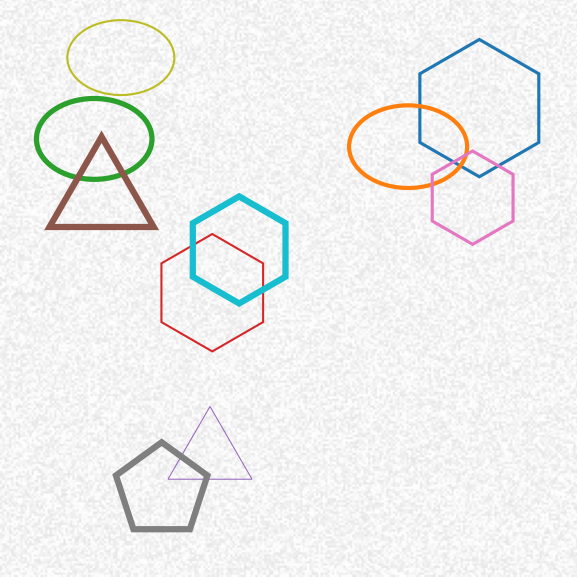[{"shape": "hexagon", "thickness": 1.5, "radius": 0.59, "center": [0.83, 0.812]}, {"shape": "oval", "thickness": 2, "radius": 0.51, "center": [0.707, 0.745]}, {"shape": "oval", "thickness": 2.5, "radius": 0.5, "center": [0.163, 0.759]}, {"shape": "hexagon", "thickness": 1, "radius": 0.51, "center": [0.368, 0.492]}, {"shape": "triangle", "thickness": 0.5, "radius": 0.42, "center": [0.364, 0.211]}, {"shape": "triangle", "thickness": 3, "radius": 0.52, "center": [0.176, 0.658]}, {"shape": "hexagon", "thickness": 1.5, "radius": 0.4, "center": [0.818, 0.657]}, {"shape": "pentagon", "thickness": 3, "radius": 0.42, "center": [0.28, 0.15]}, {"shape": "oval", "thickness": 1, "radius": 0.46, "center": [0.209, 0.899]}, {"shape": "hexagon", "thickness": 3, "radius": 0.46, "center": [0.414, 0.566]}]